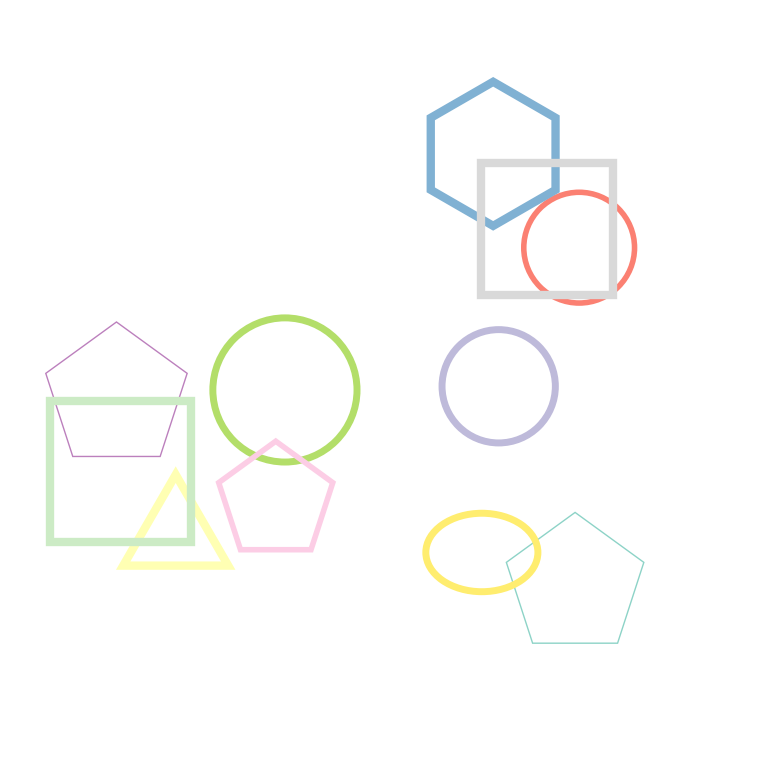[{"shape": "pentagon", "thickness": 0.5, "radius": 0.47, "center": [0.747, 0.241]}, {"shape": "triangle", "thickness": 3, "radius": 0.39, "center": [0.228, 0.305]}, {"shape": "circle", "thickness": 2.5, "radius": 0.37, "center": [0.648, 0.498]}, {"shape": "circle", "thickness": 2, "radius": 0.36, "center": [0.752, 0.678]}, {"shape": "hexagon", "thickness": 3, "radius": 0.47, "center": [0.64, 0.8]}, {"shape": "circle", "thickness": 2.5, "radius": 0.47, "center": [0.37, 0.494]}, {"shape": "pentagon", "thickness": 2, "radius": 0.39, "center": [0.358, 0.349]}, {"shape": "square", "thickness": 3, "radius": 0.43, "center": [0.71, 0.702]}, {"shape": "pentagon", "thickness": 0.5, "radius": 0.48, "center": [0.151, 0.485]}, {"shape": "square", "thickness": 3, "radius": 0.46, "center": [0.156, 0.388]}, {"shape": "oval", "thickness": 2.5, "radius": 0.36, "center": [0.626, 0.283]}]